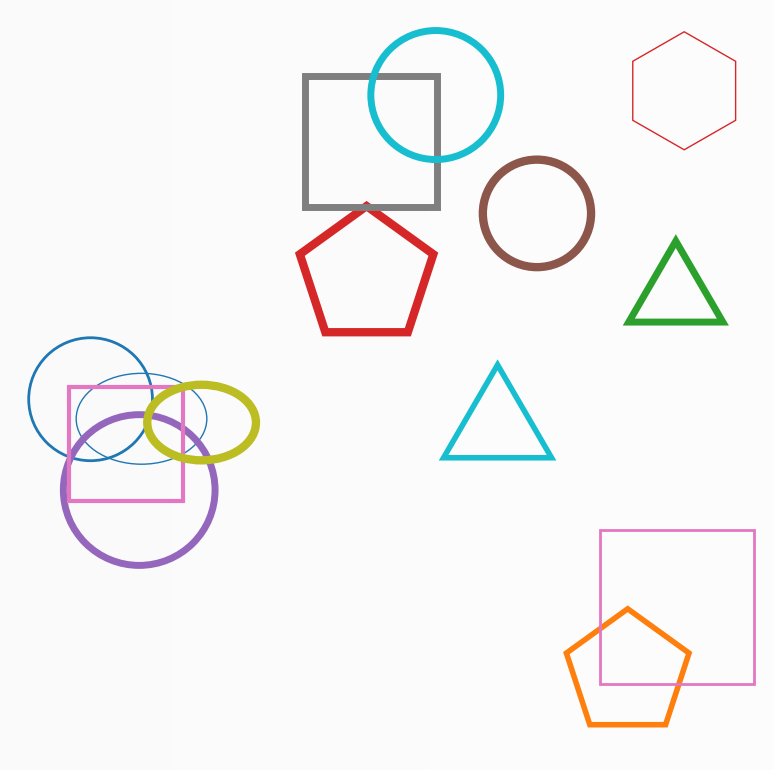[{"shape": "oval", "thickness": 0.5, "radius": 0.42, "center": [0.183, 0.456]}, {"shape": "circle", "thickness": 1, "radius": 0.4, "center": [0.117, 0.482]}, {"shape": "pentagon", "thickness": 2, "radius": 0.42, "center": [0.81, 0.126]}, {"shape": "triangle", "thickness": 2.5, "radius": 0.35, "center": [0.872, 0.617]}, {"shape": "pentagon", "thickness": 3, "radius": 0.45, "center": [0.473, 0.642]}, {"shape": "hexagon", "thickness": 0.5, "radius": 0.38, "center": [0.883, 0.882]}, {"shape": "circle", "thickness": 2.5, "radius": 0.49, "center": [0.18, 0.364]}, {"shape": "circle", "thickness": 3, "radius": 0.35, "center": [0.693, 0.723]}, {"shape": "square", "thickness": 1.5, "radius": 0.37, "center": [0.163, 0.424]}, {"shape": "square", "thickness": 1, "radius": 0.5, "center": [0.874, 0.212]}, {"shape": "square", "thickness": 2.5, "radius": 0.43, "center": [0.478, 0.816]}, {"shape": "oval", "thickness": 3, "radius": 0.35, "center": [0.26, 0.451]}, {"shape": "triangle", "thickness": 2, "radius": 0.4, "center": [0.642, 0.446]}, {"shape": "circle", "thickness": 2.5, "radius": 0.42, "center": [0.562, 0.877]}]